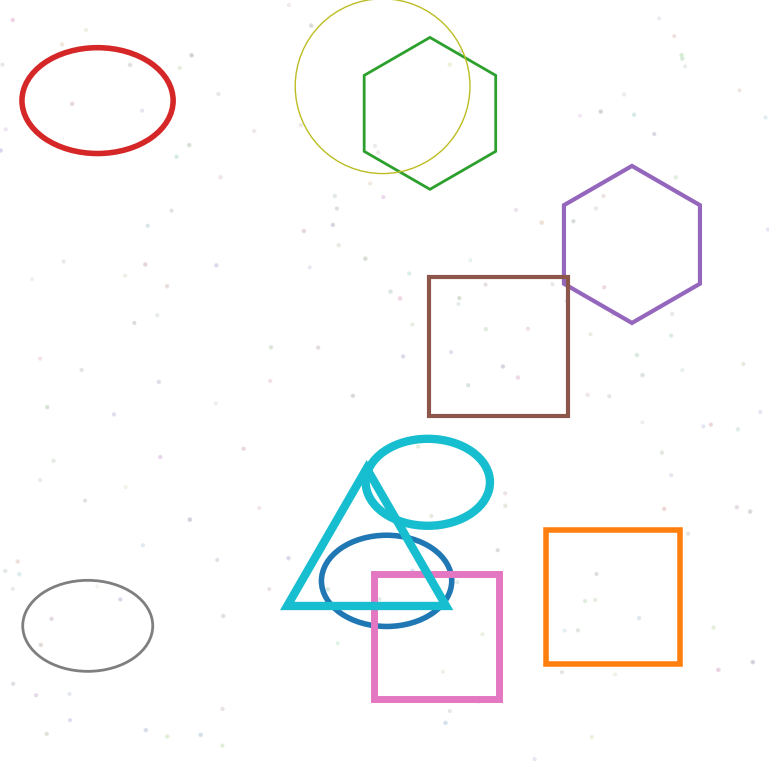[{"shape": "oval", "thickness": 2, "radius": 0.42, "center": [0.502, 0.246]}, {"shape": "square", "thickness": 2, "radius": 0.43, "center": [0.796, 0.225]}, {"shape": "hexagon", "thickness": 1, "radius": 0.49, "center": [0.558, 0.853]}, {"shape": "oval", "thickness": 2, "radius": 0.49, "center": [0.127, 0.869]}, {"shape": "hexagon", "thickness": 1.5, "radius": 0.51, "center": [0.821, 0.683]}, {"shape": "square", "thickness": 1.5, "radius": 0.45, "center": [0.648, 0.55]}, {"shape": "square", "thickness": 2.5, "radius": 0.41, "center": [0.567, 0.174]}, {"shape": "oval", "thickness": 1, "radius": 0.42, "center": [0.114, 0.187]}, {"shape": "circle", "thickness": 0.5, "radius": 0.57, "center": [0.497, 0.888]}, {"shape": "triangle", "thickness": 3, "radius": 0.6, "center": [0.476, 0.273]}, {"shape": "oval", "thickness": 3, "radius": 0.4, "center": [0.556, 0.374]}]